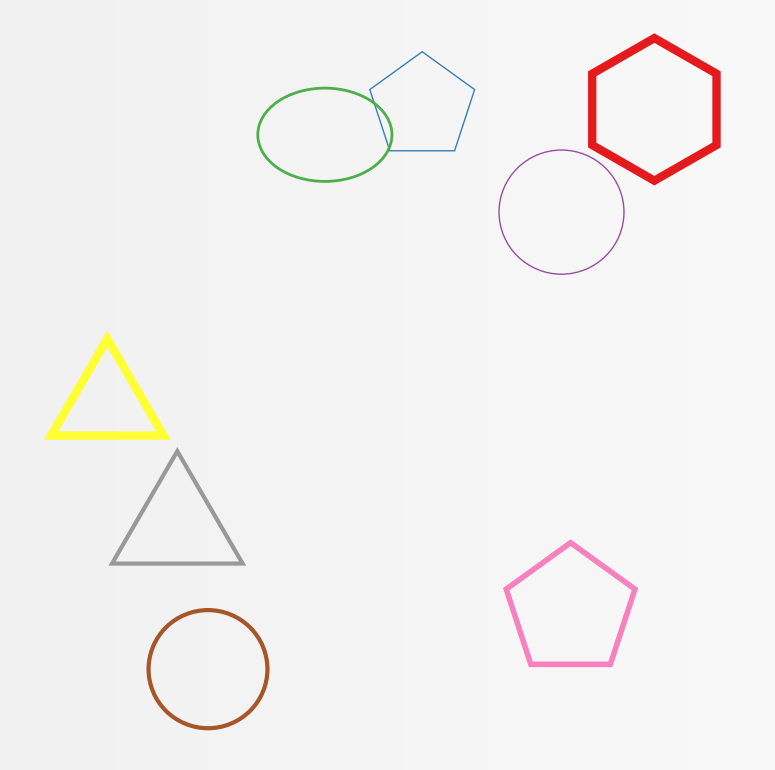[{"shape": "hexagon", "thickness": 3, "radius": 0.46, "center": [0.844, 0.858]}, {"shape": "pentagon", "thickness": 0.5, "radius": 0.36, "center": [0.545, 0.862]}, {"shape": "oval", "thickness": 1, "radius": 0.43, "center": [0.419, 0.825]}, {"shape": "circle", "thickness": 0.5, "radius": 0.4, "center": [0.725, 0.725]}, {"shape": "triangle", "thickness": 3, "radius": 0.42, "center": [0.138, 0.476]}, {"shape": "circle", "thickness": 1.5, "radius": 0.38, "center": [0.268, 0.131]}, {"shape": "pentagon", "thickness": 2, "radius": 0.44, "center": [0.736, 0.208]}, {"shape": "triangle", "thickness": 1.5, "radius": 0.49, "center": [0.229, 0.317]}]